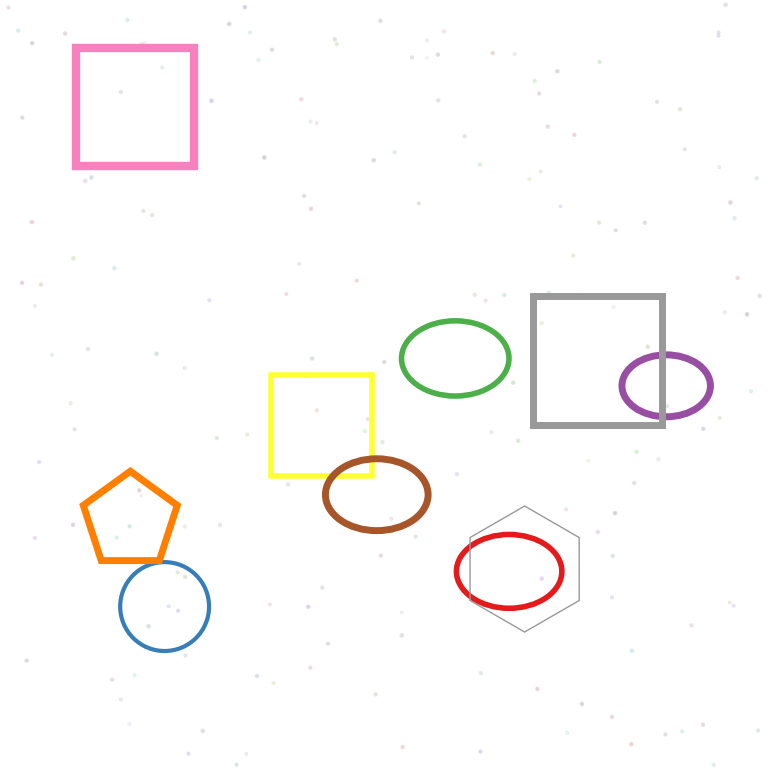[{"shape": "oval", "thickness": 2, "radius": 0.34, "center": [0.661, 0.258]}, {"shape": "circle", "thickness": 1.5, "radius": 0.29, "center": [0.214, 0.212]}, {"shape": "oval", "thickness": 2, "radius": 0.35, "center": [0.591, 0.534]}, {"shape": "oval", "thickness": 2.5, "radius": 0.29, "center": [0.865, 0.499]}, {"shape": "pentagon", "thickness": 2.5, "radius": 0.32, "center": [0.169, 0.324]}, {"shape": "square", "thickness": 2, "radius": 0.33, "center": [0.418, 0.447]}, {"shape": "oval", "thickness": 2.5, "radius": 0.33, "center": [0.489, 0.358]}, {"shape": "square", "thickness": 3, "radius": 0.38, "center": [0.175, 0.861]}, {"shape": "hexagon", "thickness": 0.5, "radius": 0.41, "center": [0.681, 0.261]}, {"shape": "square", "thickness": 2.5, "radius": 0.42, "center": [0.776, 0.532]}]